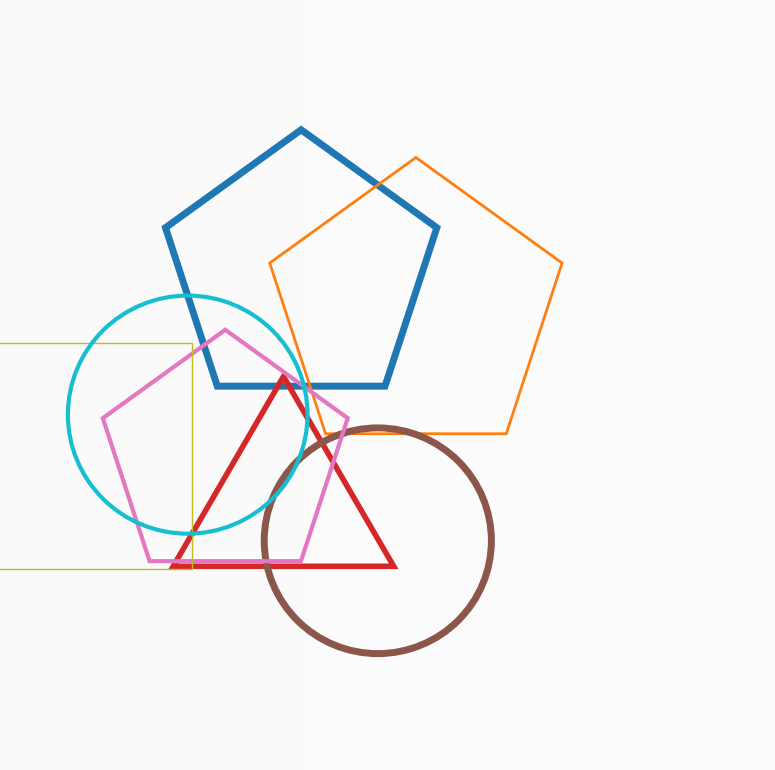[{"shape": "pentagon", "thickness": 2.5, "radius": 0.92, "center": [0.389, 0.647]}, {"shape": "pentagon", "thickness": 1, "radius": 0.99, "center": [0.537, 0.597]}, {"shape": "triangle", "thickness": 2, "radius": 0.82, "center": [0.366, 0.347]}, {"shape": "circle", "thickness": 2.5, "radius": 0.73, "center": [0.487, 0.298]}, {"shape": "pentagon", "thickness": 1.5, "radius": 0.83, "center": [0.291, 0.406]}, {"shape": "square", "thickness": 0.5, "radius": 0.73, "center": [0.101, 0.407]}, {"shape": "circle", "thickness": 1.5, "radius": 0.77, "center": [0.242, 0.462]}]